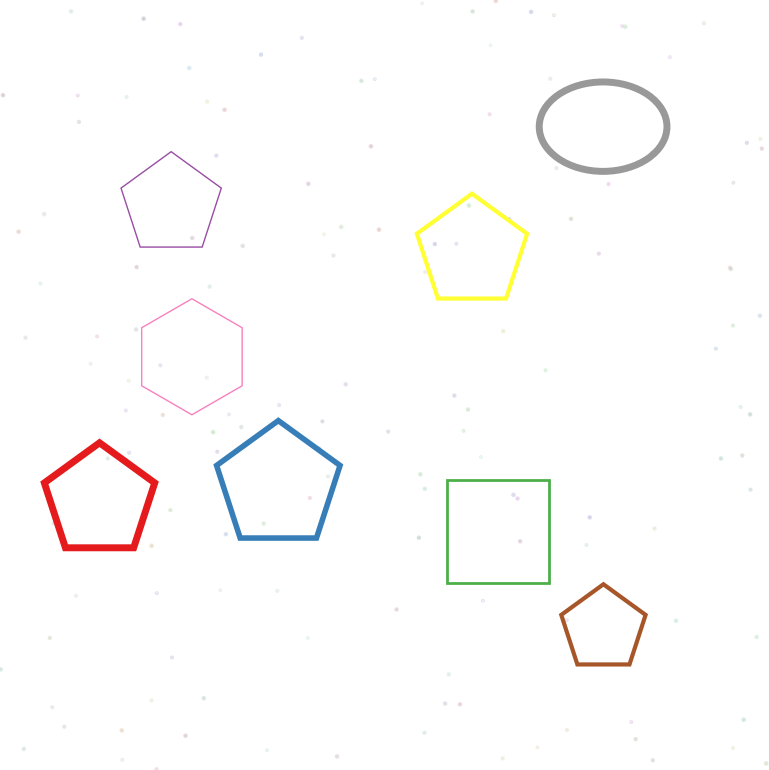[{"shape": "pentagon", "thickness": 2.5, "radius": 0.38, "center": [0.129, 0.35]}, {"shape": "pentagon", "thickness": 2, "radius": 0.42, "center": [0.361, 0.369]}, {"shape": "square", "thickness": 1, "radius": 0.33, "center": [0.647, 0.31]}, {"shape": "pentagon", "thickness": 0.5, "radius": 0.34, "center": [0.222, 0.735]}, {"shape": "pentagon", "thickness": 1.5, "radius": 0.38, "center": [0.613, 0.673]}, {"shape": "pentagon", "thickness": 1.5, "radius": 0.29, "center": [0.784, 0.184]}, {"shape": "hexagon", "thickness": 0.5, "radius": 0.38, "center": [0.249, 0.537]}, {"shape": "oval", "thickness": 2.5, "radius": 0.41, "center": [0.783, 0.836]}]